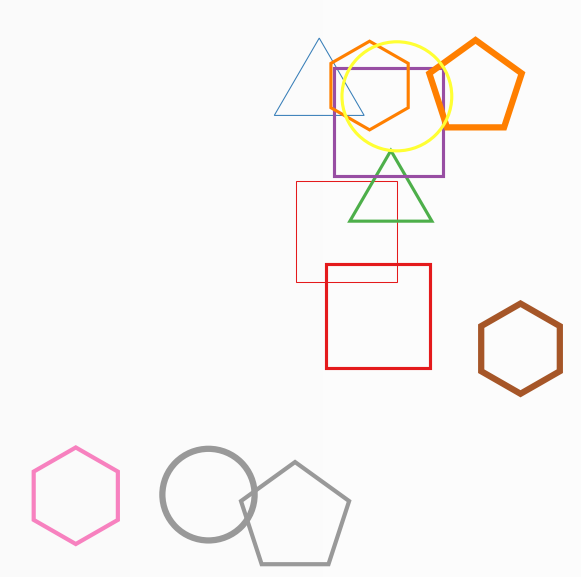[{"shape": "square", "thickness": 0.5, "radius": 0.43, "center": [0.596, 0.598]}, {"shape": "square", "thickness": 1.5, "radius": 0.45, "center": [0.651, 0.452]}, {"shape": "triangle", "thickness": 0.5, "radius": 0.45, "center": [0.549, 0.844]}, {"shape": "triangle", "thickness": 1.5, "radius": 0.41, "center": [0.672, 0.657]}, {"shape": "square", "thickness": 1.5, "radius": 0.47, "center": [0.668, 0.787]}, {"shape": "pentagon", "thickness": 3, "radius": 0.42, "center": [0.818, 0.846]}, {"shape": "hexagon", "thickness": 1.5, "radius": 0.38, "center": [0.636, 0.851]}, {"shape": "circle", "thickness": 1.5, "radius": 0.47, "center": [0.683, 0.832]}, {"shape": "hexagon", "thickness": 3, "radius": 0.39, "center": [0.896, 0.395]}, {"shape": "hexagon", "thickness": 2, "radius": 0.42, "center": [0.13, 0.141]}, {"shape": "pentagon", "thickness": 2, "radius": 0.49, "center": [0.508, 0.101]}, {"shape": "circle", "thickness": 3, "radius": 0.4, "center": [0.359, 0.143]}]